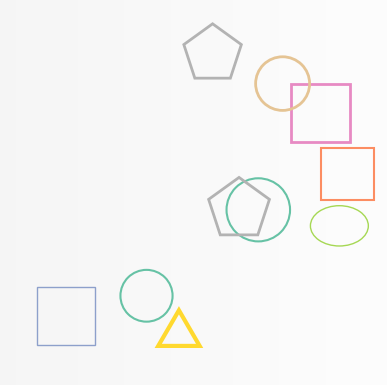[{"shape": "circle", "thickness": 1.5, "radius": 0.41, "center": [0.667, 0.455]}, {"shape": "circle", "thickness": 1.5, "radius": 0.34, "center": [0.378, 0.232]}, {"shape": "square", "thickness": 1.5, "radius": 0.34, "center": [0.896, 0.548]}, {"shape": "square", "thickness": 1, "radius": 0.38, "center": [0.17, 0.179]}, {"shape": "square", "thickness": 2, "radius": 0.38, "center": [0.827, 0.707]}, {"shape": "oval", "thickness": 1, "radius": 0.37, "center": [0.876, 0.413]}, {"shape": "triangle", "thickness": 3, "radius": 0.31, "center": [0.462, 0.132]}, {"shape": "circle", "thickness": 2, "radius": 0.35, "center": [0.729, 0.783]}, {"shape": "pentagon", "thickness": 2, "radius": 0.39, "center": [0.549, 0.86]}, {"shape": "pentagon", "thickness": 2, "radius": 0.41, "center": [0.617, 0.457]}]